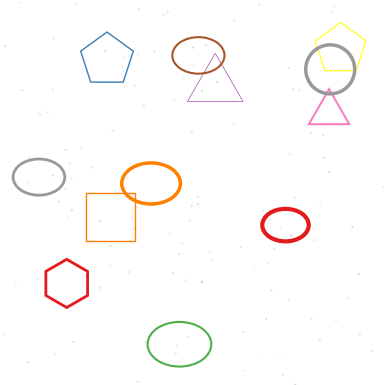[{"shape": "oval", "thickness": 3, "radius": 0.3, "center": [0.742, 0.415]}, {"shape": "hexagon", "thickness": 2, "radius": 0.31, "center": [0.173, 0.264]}, {"shape": "pentagon", "thickness": 1, "radius": 0.36, "center": [0.278, 0.845]}, {"shape": "oval", "thickness": 1.5, "radius": 0.41, "center": [0.466, 0.106]}, {"shape": "triangle", "thickness": 0.5, "radius": 0.42, "center": [0.559, 0.778]}, {"shape": "oval", "thickness": 2.5, "radius": 0.38, "center": [0.392, 0.523]}, {"shape": "square", "thickness": 1, "radius": 0.31, "center": [0.287, 0.436]}, {"shape": "pentagon", "thickness": 1, "radius": 0.35, "center": [0.885, 0.872]}, {"shape": "oval", "thickness": 1.5, "radius": 0.34, "center": [0.515, 0.856]}, {"shape": "triangle", "thickness": 1.5, "radius": 0.3, "center": [0.855, 0.708]}, {"shape": "oval", "thickness": 2, "radius": 0.34, "center": [0.101, 0.54]}, {"shape": "circle", "thickness": 2.5, "radius": 0.32, "center": [0.858, 0.82]}]